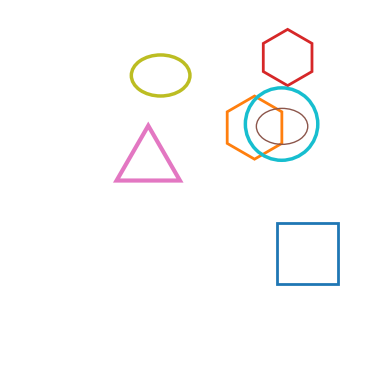[{"shape": "square", "thickness": 2, "radius": 0.39, "center": [0.798, 0.342]}, {"shape": "hexagon", "thickness": 2, "radius": 0.41, "center": [0.661, 0.669]}, {"shape": "hexagon", "thickness": 2, "radius": 0.37, "center": [0.747, 0.851]}, {"shape": "oval", "thickness": 1, "radius": 0.33, "center": [0.733, 0.672]}, {"shape": "triangle", "thickness": 3, "radius": 0.47, "center": [0.385, 0.579]}, {"shape": "oval", "thickness": 2.5, "radius": 0.38, "center": [0.417, 0.804]}, {"shape": "circle", "thickness": 2.5, "radius": 0.47, "center": [0.731, 0.678]}]